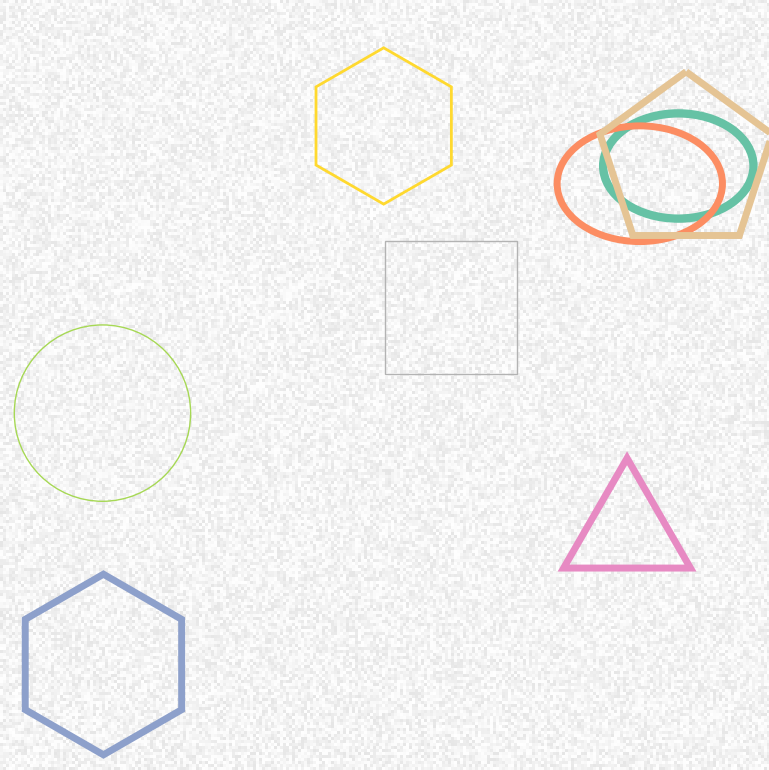[{"shape": "oval", "thickness": 3, "radius": 0.49, "center": [0.881, 0.784]}, {"shape": "oval", "thickness": 2.5, "radius": 0.54, "center": [0.831, 0.761]}, {"shape": "hexagon", "thickness": 2.5, "radius": 0.59, "center": [0.134, 0.137]}, {"shape": "triangle", "thickness": 2.5, "radius": 0.48, "center": [0.814, 0.31]}, {"shape": "circle", "thickness": 0.5, "radius": 0.57, "center": [0.133, 0.463]}, {"shape": "hexagon", "thickness": 1, "radius": 0.51, "center": [0.498, 0.836]}, {"shape": "pentagon", "thickness": 2.5, "radius": 0.59, "center": [0.891, 0.789]}, {"shape": "square", "thickness": 0.5, "radius": 0.43, "center": [0.586, 0.6]}]